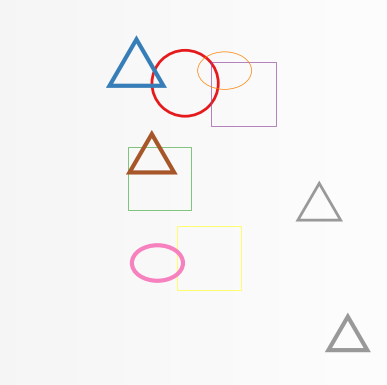[{"shape": "circle", "thickness": 2, "radius": 0.43, "center": [0.478, 0.784]}, {"shape": "triangle", "thickness": 3, "radius": 0.4, "center": [0.352, 0.817]}, {"shape": "square", "thickness": 0.5, "radius": 0.4, "center": [0.412, 0.536]}, {"shape": "square", "thickness": 0.5, "radius": 0.42, "center": [0.628, 0.756]}, {"shape": "oval", "thickness": 0.5, "radius": 0.35, "center": [0.58, 0.817]}, {"shape": "square", "thickness": 0.5, "radius": 0.42, "center": [0.539, 0.33]}, {"shape": "triangle", "thickness": 3, "radius": 0.33, "center": [0.392, 0.585]}, {"shape": "oval", "thickness": 3, "radius": 0.33, "center": [0.406, 0.317]}, {"shape": "triangle", "thickness": 3, "radius": 0.29, "center": [0.898, 0.12]}, {"shape": "triangle", "thickness": 2, "radius": 0.32, "center": [0.824, 0.46]}]